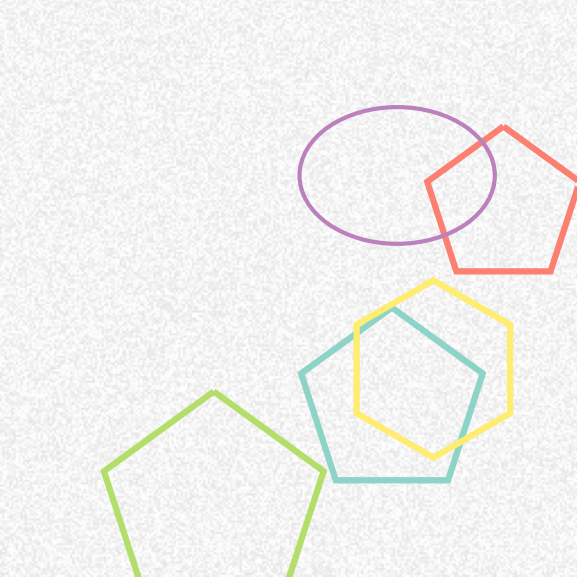[{"shape": "pentagon", "thickness": 3, "radius": 0.83, "center": [0.679, 0.301]}, {"shape": "pentagon", "thickness": 3, "radius": 0.69, "center": [0.872, 0.641]}, {"shape": "pentagon", "thickness": 3, "radius": 1.0, "center": [0.37, 0.121]}, {"shape": "oval", "thickness": 2, "radius": 0.85, "center": [0.688, 0.695]}, {"shape": "hexagon", "thickness": 3, "radius": 0.77, "center": [0.75, 0.36]}]